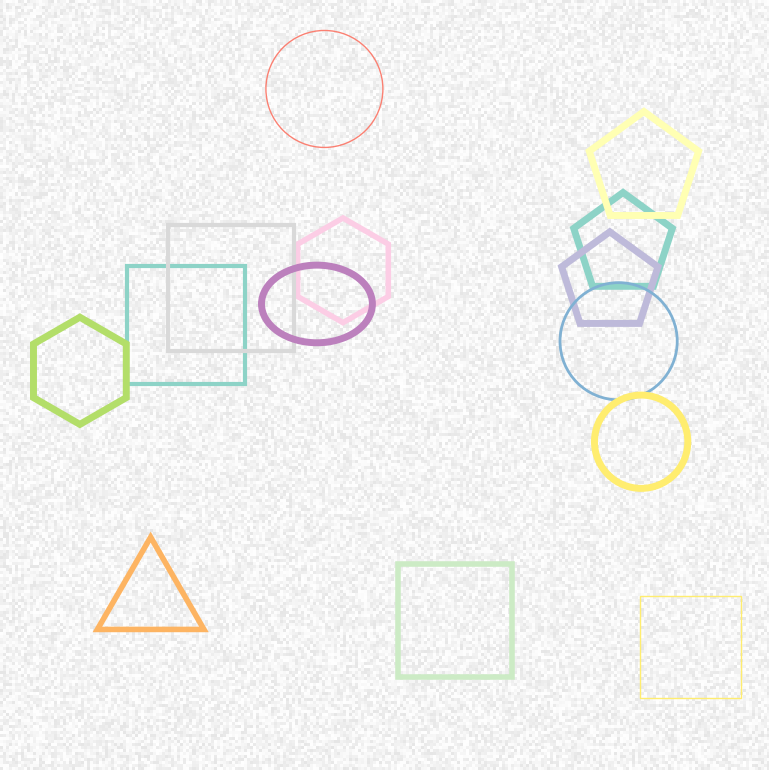[{"shape": "pentagon", "thickness": 2.5, "radius": 0.34, "center": [0.809, 0.683]}, {"shape": "square", "thickness": 1.5, "radius": 0.38, "center": [0.241, 0.578]}, {"shape": "pentagon", "thickness": 2.5, "radius": 0.37, "center": [0.836, 0.781]}, {"shape": "pentagon", "thickness": 2.5, "radius": 0.33, "center": [0.792, 0.633]}, {"shape": "circle", "thickness": 0.5, "radius": 0.38, "center": [0.421, 0.884]}, {"shape": "circle", "thickness": 1, "radius": 0.38, "center": [0.803, 0.557]}, {"shape": "triangle", "thickness": 2, "radius": 0.4, "center": [0.196, 0.223]}, {"shape": "hexagon", "thickness": 2.5, "radius": 0.35, "center": [0.104, 0.518]}, {"shape": "hexagon", "thickness": 2, "radius": 0.34, "center": [0.445, 0.649]}, {"shape": "square", "thickness": 1.5, "radius": 0.41, "center": [0.3, 0.626]}, {"shape": "oval", "thickness": 2.5, "radius": 0.36, "center": [0.412, 0.605]}, {"shape": "square", "thickness": 2, "radius": 0.37, "center": [0.591, 0.194]}, {"shape": "square", "thickness": 0.5, "radius": 0.33, "center": [0.897, 0.16]}, {"shape": "circle", "thickness": 2.5, "radius": 0.3, "center": [0.833, 0.426]}]